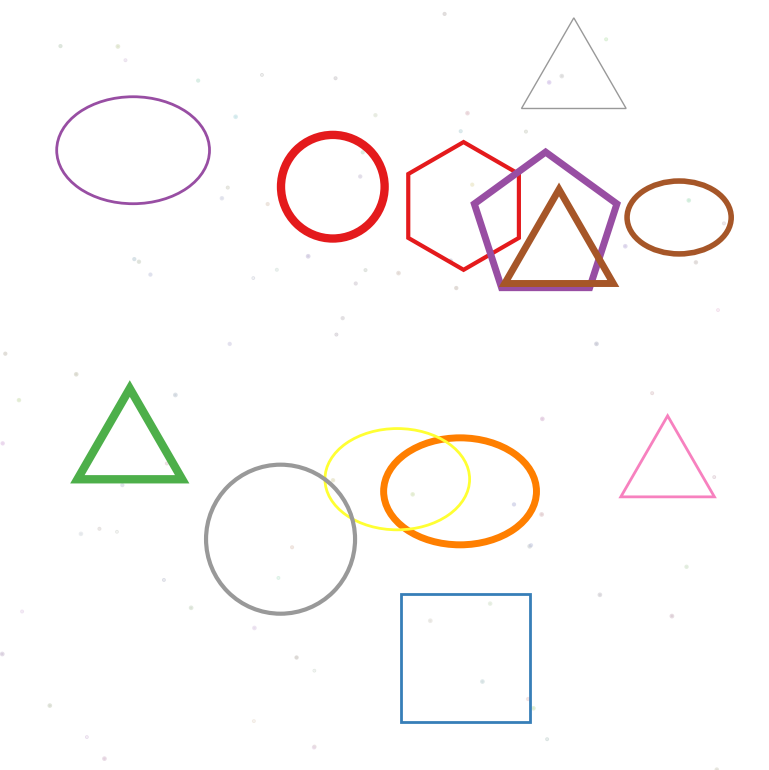[{"shape": "hexagon", "thickness": 1.5, "radius": 0.41, "center": [0.602, 0.733]}, {"shape": "circle", "thickness": 3, "radius": 0.34, "center": [0.432, 0.758]}, {"shape": "square", "thickness": 1, "radius": 0.42, "center": [0.604, 0.146]}, {"shape": "triangle", "thickness": 3, "radius": 0.39, "center": [0.169, 0.417]}, {"shape": "pentagon", "thickness": 2.5, "radius": 0.49, "center": [0.709, 0.705]}, {"shape": "oval", "thickness": 1, "radius": 0.5, "center": [0.173, 0.805]}, {"shape": "oval", "thickness": 2.5, "radius": 0.5, "center": [0.597, 0.362]}, {"shape": "oval", "thickness": 1, "radius": 0.47, "center": [0.516, 0.378]}, {"shape": "oval", "thickness": 2, "radius": 0.34, "center": [0.882, 0.718]}, {"shape": "triangle", "thickness": 2.5, "radius": 0.41, "center": [0.726, 0.673]}, {"shape": "triangle", "thickness": 1, "radius": 0.35, "center": [0.867, 0.39]}, {"shape": "circle", "thickness": 1.5, "radius": 0.48, "center": [0.364, 0.3]}, {"shape": "triangle", "thickness": 0.5, "radius": 0.39, "center": [0.745, 0.898]}]